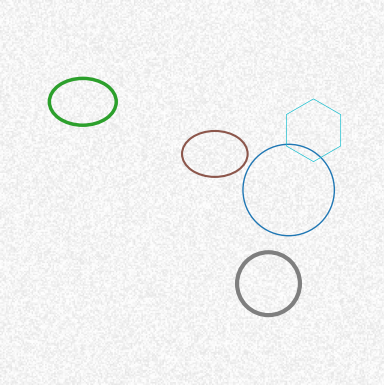[{"shape": "circle", "thickness": 1, "radius": 0.59, "center": [0.75, 0.506]}, {"shape": "oval", "thickness": 2.5, "radius": 0.43, "center": [0.215, 0.736]}, {"shape": "oval", "thickness": 1.5, "radius": 0.43, "center": [0.558, 0.6]}, {"shape": "circle", "thickness": 3, "radius": 0.41, "center": [0.697, 0.263]}, {"shape": "hexagon", "thickness": 0.5, "radius": 0.41, "center": [0.814, 0.662]}]